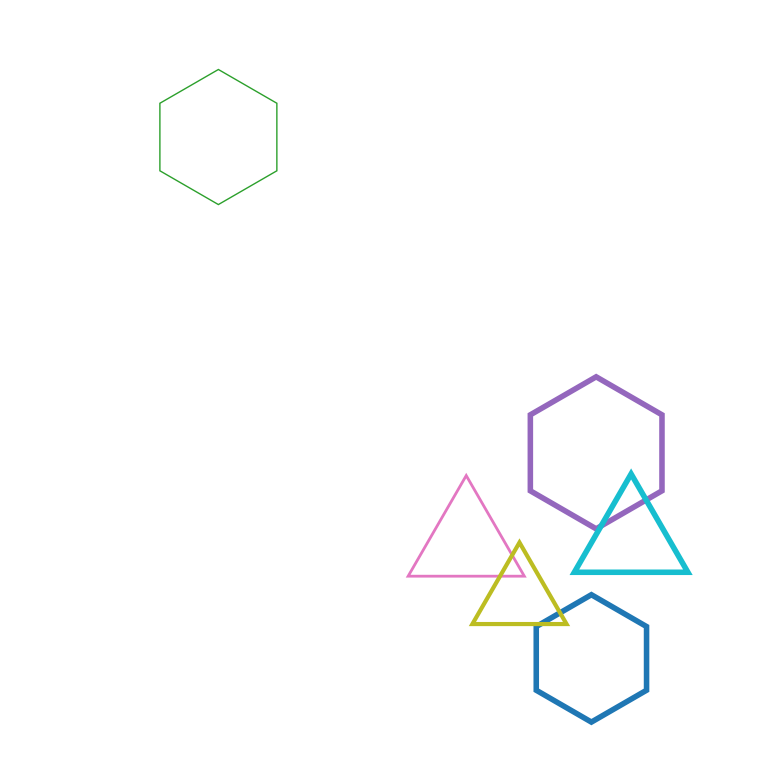[{"shape": "hexagon", "thickness": 2, "radius": 0.41, "center": [0.768, 0.145]}, {"shape": "hexagon", "thickness": 0.5, "radius": 0.44, "center": [0.284, 0.822]}, {"shape": "hexagon", "thickness": 2, "radius": 0.49, "center": [0.774, 0.412]}, {"shape": "triangle", "thickness": 1, "radius": 0.44, "center": [0.605, 0.295]}, {"shape": "triangle", "thickness": 1.5, "radius": 0.35, "center": [0.675, 0.225]}, {"shape": "triangle", "thickness": 2, "radius": 0.43, "center": [0.82, 0.299]}]